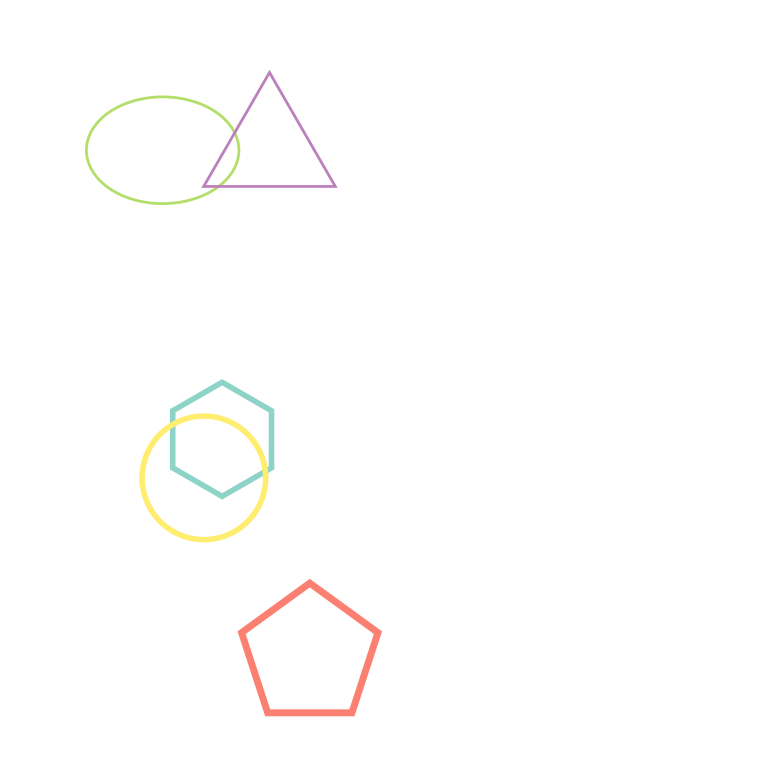[{"shape": "hexagon", "thickness": 2, "radius": 0.37, "center": [0.288, 0.429]}, {"shape": "pentagon", "thickness": 2.5, "radius": 0.47, "center": [0.402, 0.15]}, {"shape": "oval", "thickness": 1, "radius": 0.5, "center": [0.211, 0.805]}, {"shape": "triangle", "thickness": 1, "radius": 0.49, "center": [0.35, 0.807]}, {"shape": "circle", "thickness": 2, "radius": 0.4, "center": [0.265, 0.379]}]